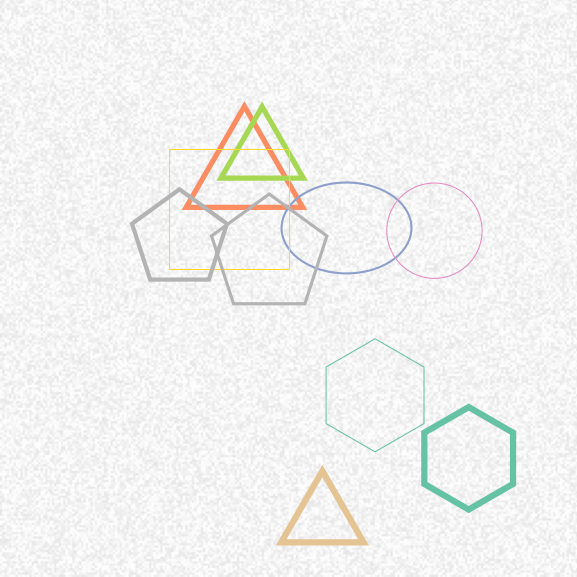[{"shape": "hexagon", "thickness": 0.5, "radius": 0.49, "center": [0.649, 0.315]}, {"shape": "hexagon", "thickness": 3, "radius": 0.44, "center": [0.812, 0.206]}, {"shape": "triangle", "thickness": 2.5, "radius": 0.58, "center": [0.423, 0.698]}, {"shape": "oval", "thickness": 1, "radius": 0.56, "center": [0.6, 0.604]}, {"shape": "circle", "thickness": 0.5, "radius": 0.41, "center": [0.752, 0.6]}, {"shape": "triangle", "thickness": 2.5, "radius": 0.41, "center": [0.454, 0.732]}, {"shape": "square", "thickness": 0.5, "radius": 0.52, "center": [0.396, 0.638]}, {"shape": "triangle", "thickness": 3, "radius": 0.41, "center": [0.558, 0.101]}, {"shape": "pentagon", "thickness": 2, "radius": 0.43, "center": [0.311, 0.585]}, {"shape": "pentagon", "thickness": 1.5, "radius": 0.53, "center": [0.466, 0.558]}]